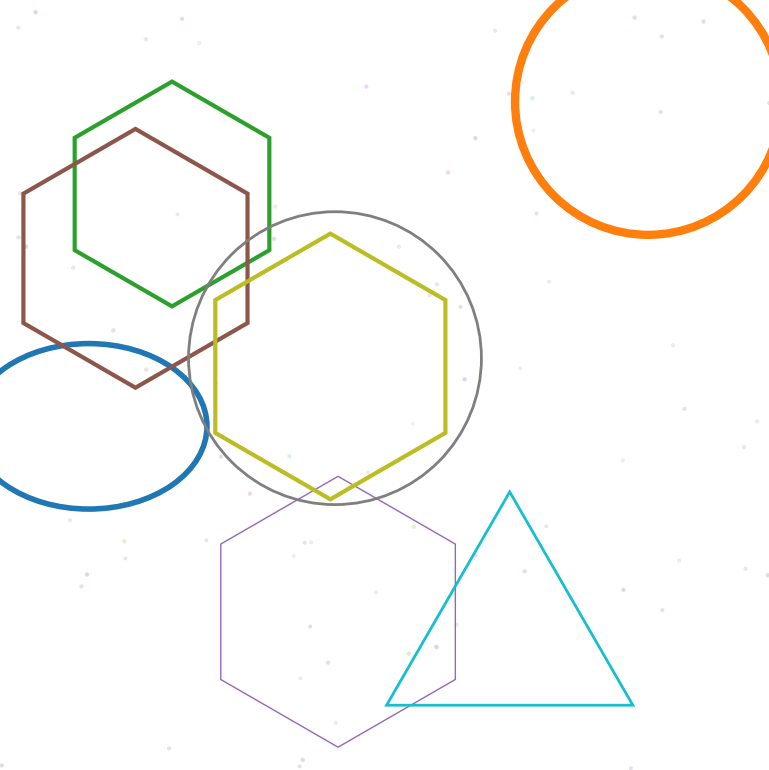[{"shape": "oval", "thickness": 2, "radius": 0.77, "center": [0.115, 0.446]}, {"shape": "circle", "thickness": 3, "radius": 0.86, "center": [0.842, 0.868]}, {"shape": "hexagon", "thickness": 1.5, "radius": 0.73, "center": [0.223, 0.748]}, {"shape": "hexagon", "thickness": 0.5, "radius": 0.88, "center": [0.439, 0.205]}, {"shape": "hexagon", "thickness": 1.5, "radius": 0.84, "center": [0.176, 0.665]}, {"shape": "circle", "thickness": 1, "radius": 0.95, "center": [0.435, 0.535]}, {"shape": "hexagon", "thickness": 1.5, "radius": 0.86, "center": [0.429, 0.524]}, {"shape": "triangle", "thickness": 1, "radius": 0.92, "center": [0.662, 0.176]}]